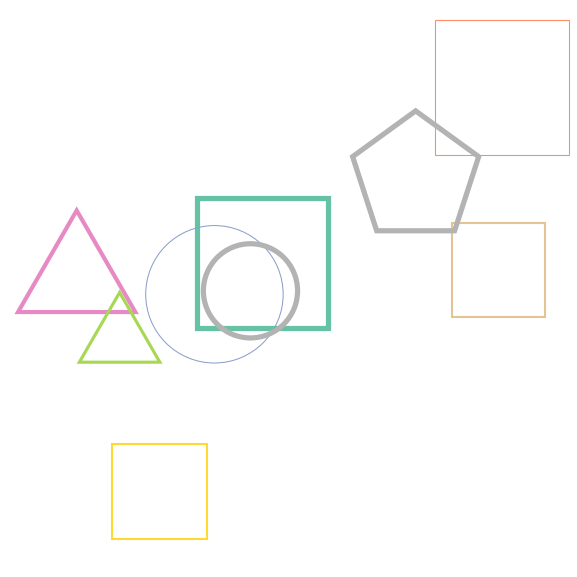[{"shape": "square", "thickness": 2.5, "radius": 0.56, "center": [0.454, 0.543]}, {"shape": "square", "thickness": 0.5, "radius": 0.58, "center": [0.869, 0.847]}, {"shape": "circle", "thickness": 0.5, "radius": 0.6, "center": [0.371, 0.49]}, {"shape": "triangle", "thickness": 2, "radius": 0.59, "center": [0.133, 0.517]}, {"shape": "triangle", "thickness": 1.5, "radius": 0.4, "center": [0.207, 0.412]}, {"shape": "square", "thickness": 1, "radius": 0.41, "center": [0.276, 0.148]}, {"shape": "square", "thickness": 1, "radius": 0.4, "center": [0.864, 0.532]}, {"shape": "circle", "thickness": 2.5, "radius": 0.41, "center": [0.434, 0.496]}, {"shape": "pentagon", "thickness": 2.5, "radius": 0.57, "center": [0.72, 0.692]}]